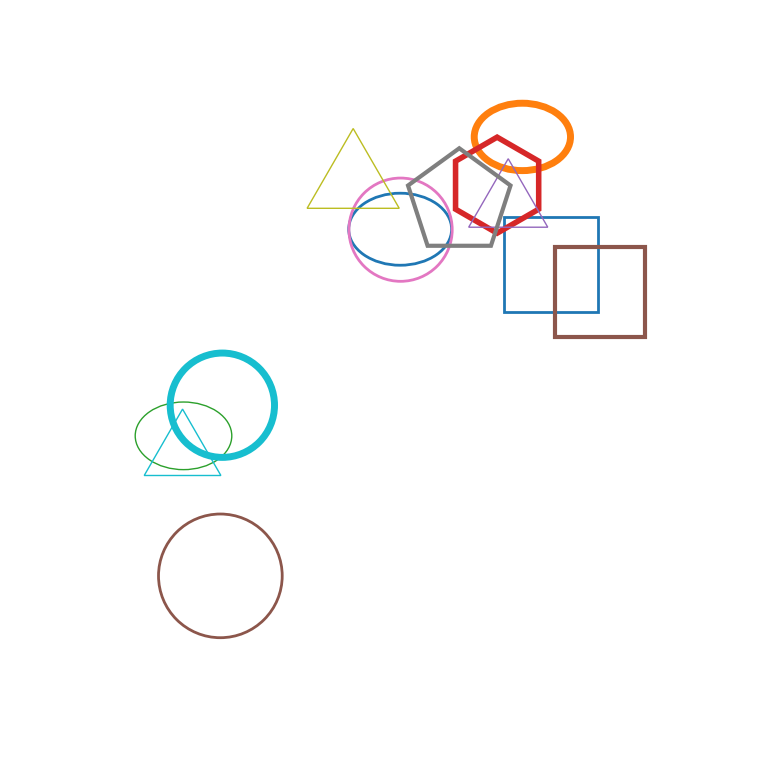[{"shape": "oval", "thickness": 1, "radius": 0.33, "center": [0.52, 0.702]}, {"shape": "square", "thickness": 1, "radius": 0.31, "center": [0.716, 0.656]}, {"shape": "oval", "thickness": 2.5, "radius": 0.31, "center": [0.678, 0.822]}, {"shape": "oval", "thickness": 0.5, "radius": 0.31, "center": [0.238, 0.434]}, {"shape": "hexagon", "thickness": 2, "radius": 0.31, "center": [0.646, 0.76]}, {"shape": "triangle", "thickness": 0.5, "radius": 0.3, "center": [0.66, 0.735]}, {"shape": "square", "thickness": 1.5, "radius": 0.29, "center": [0.779, 0.621]}, {"shape": "circle", "thickness": 1, "radius": 0.4, "center": [0.286, 0.252]}, {"shape": "circle", "thickness": 1, "radius": 0.34, "center": [0.52, 0.702]}, {"shape": "pentagon", "thickness": 1.5, "radius": 0.35, "center": [0.596, 0.737]}, {"shape": "triangle", "thickness": 0.5, "radius": 0.35, "center": [0.459, 0.764]}, {"shape": "triangle", "thickness": 0.5, "radius": 0.29, "center": [0.237, 0.411]}, {"shape": "circle", "thickness": 2.5, "radius": 0.34, "center": [0.289, 0.474]}]